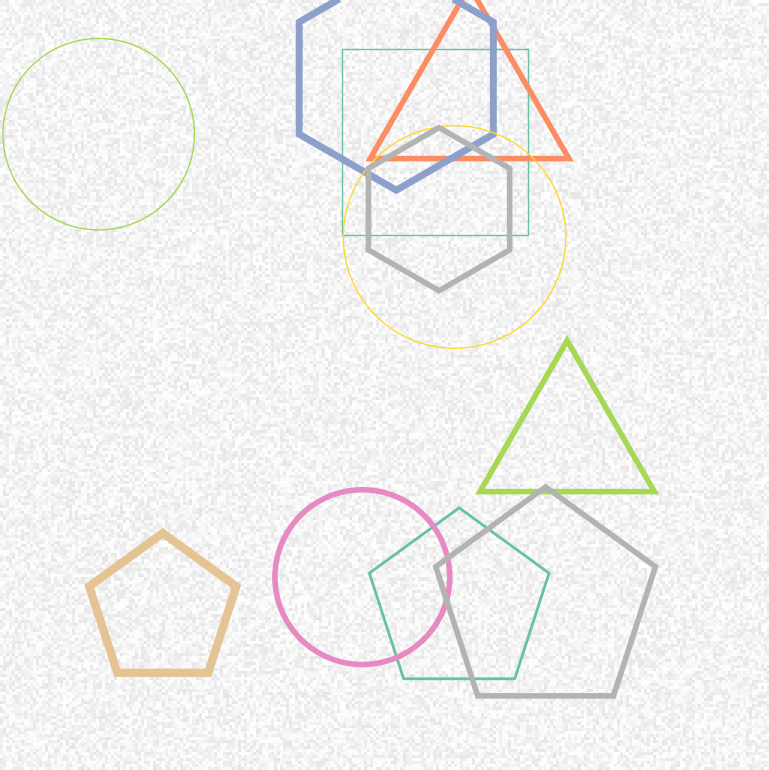[{"shape": "square", "thickness": 0.5, "radius": 0.6, "center": [0.565, 0.816]}, {"shape": "pentagon", "thickness": 1, "radius": 0.61, "center": [0.596, 0.218]}, {"shape": "triangle", "thickness": 2, "radius": 0.75, "center": [0.61, 0.869]}, {"shape": "hexagon", "thickness": 2.5, "radius": 0.73, "center": [0.515, 0.899]}, {"shape": "circle", "thickness": 2, "radius": 0.57, "center": [0.471, 0.25]}, {"shape": "triangle", "thickness": 2, "radius": 0.65, "center": [0.737, 0.427]}, {"shape": "circle", "thickness": 0.5, "radius": 0.62, "center": [0.128, 0.826]}, {"shape": "circle", "thickness": 0.5, "radius": 0.72, "center": [0.59, 0.692]}, {"shape": "pentagon", "thickness": 3, "radius": 0.5, "center": [0.211, 0.207]}, {"shape": "pentagon", "thickness": 2, "radius": 0.75, "center": [0.709, 0.218]}, {"shape": "hexagon", "thickness": 2, "radius": 0.53, "center": [0.57, 0.728]}]